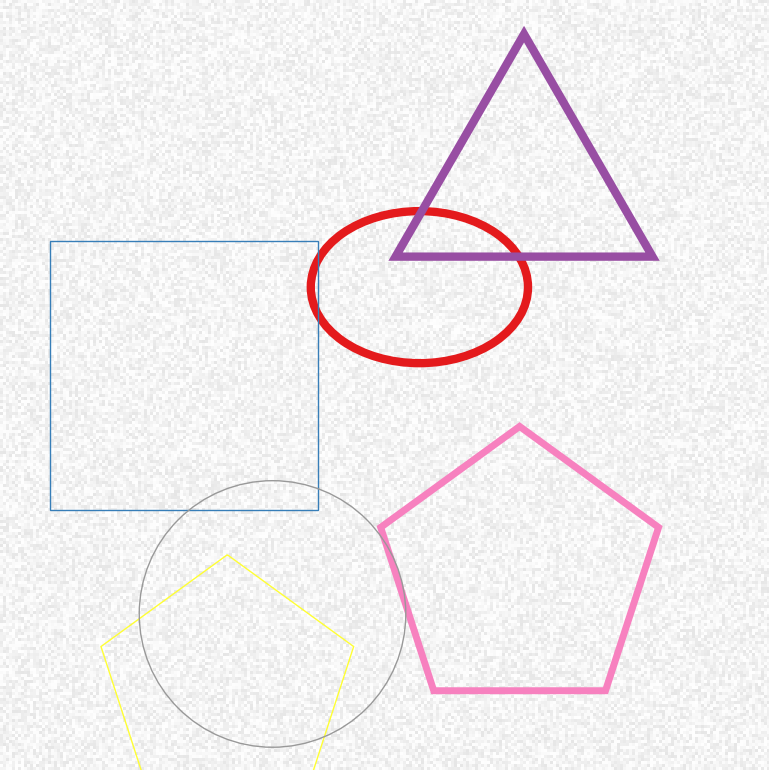[{"shape": "oval", "thickness": 3, "radius": 0.71, "center": [0.545, 0.627]}, {"shape": "square", "thickness": 0.5, "radius": 0.87, "center": [0.239, 0.512]}, {"shape": "triangle", "thickness": 3, "radius": 0.96, "center": [0.681, 0.763]}, {"shape": "pentagon", "thickness": 0.5, "radius": 0.86, "center": [0.295, 0.107]}, {"shape": "pentagon", "thickness": 2.5, "radius": 0.95, "center": [0.675, 0.256]}, {"shape": "circle", "thickness": 0.5, "radius": 0.87, "center": [0.354, 0.203]}]